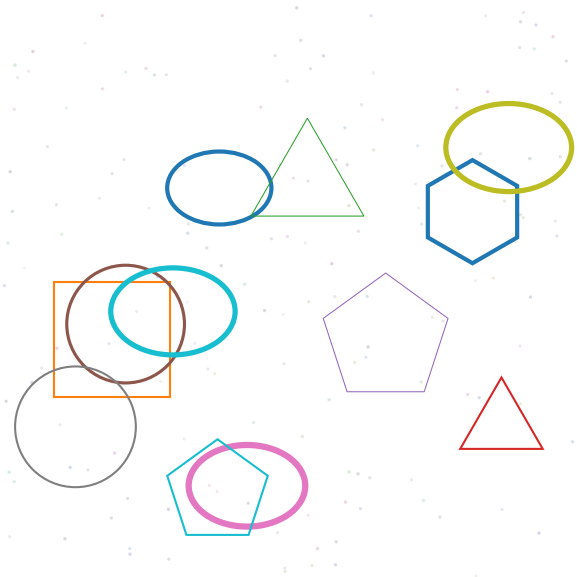[{"shape": "oval", "thickness": 2, "radius": 0.45, "center": [0.38, 0.674]}, {"shape": "hexagon", "thickness": 2, "radius": 0.45, "center": [0.818, 0.633]}, {"shape": "square", "thickness": 1, "radius": 0.5, "center": [0.193, 0.411]}, {"shape": "triangle", "thickness": 0.5, "radius": 0.56, "center": [0.532, 0.681]}, {"shape": "triangle", "thickness": 1, "radius": 0.41, "center": [0.868, 0.263]}, {"shape": "pentagon", "thickness": 0.5, "radius": 0.57, "center": [0.668, 0.413]}, {"shape": "circle", "thickness": 1.5, "radius": 0.51, "center": [0.218, 0.438]}, {"shape": "oval", "thickness": 3, "radius": 0.5, "center": [0.428, 0.158]}, {"shape": "circle", "thickness": 1, "radius": 0.52, "center": [0.131, 0.26]}, {"shape": "oval", "thickness": 2.5, "radius": 0.54, "center": [0.881, 0.744]}, {"shape": "pentagon", "thickness": 1, "radius": 0.46, "center": [0.377, 0.147]}, {"shape": "oval", "thickness": 2.5, "radius": 0.54, "center": [0.299, 0.46]}]